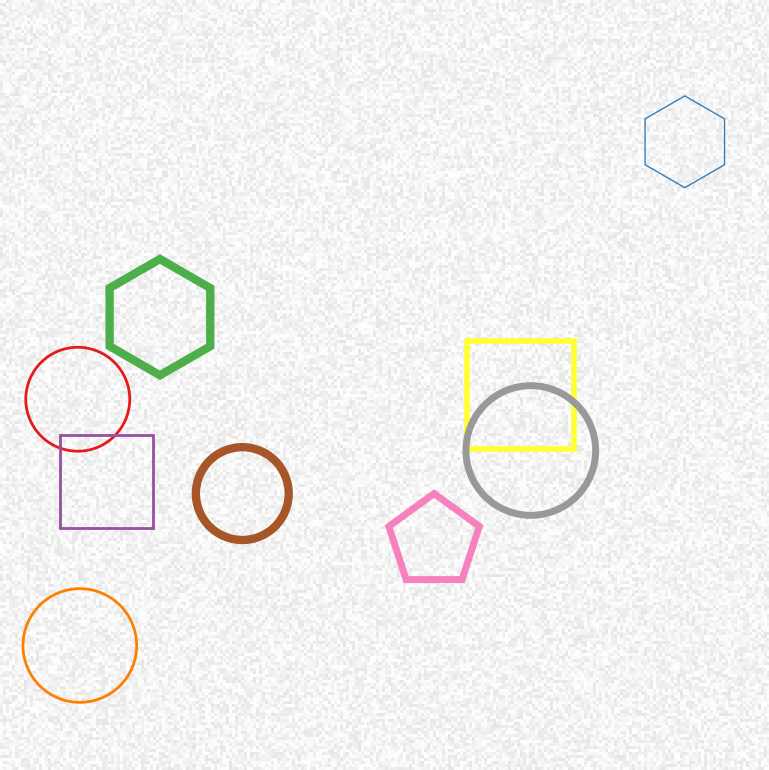[{"shape": "circle", "thickness": 1, "radius": 0.34, "center": [0.101, 0.482]}, {"shape": "hexagon", "thickness": 0.5, "radius": 0.3, "center": [0.889, 0.816]}, {"shape": "hexagon", "thickness": 3, "radius": 0.38, "center": [0.208, 0.588]}, {"shape": "square", "thickness": 1, "radius": 0.3, "center": [0.139, 0.375]}, {"shape": "circle", "thickness": 1, "radius": 0.37, "center": [0.104, 0.162]}, {"shape": "square", "thickness": 2, "radius": 0.35, "center": [0.676, 0.487]}, {"shape": "circle", "thickness": 3, "radius": 0.3, "center": [0.315, 0.359]}, {"shape": "pentagon", "thickness": 2.5, "radius": 0.31, "center": [0.564, 0.297]}, {"shape": "circle", "thickness": 2.5, "radius": 0.42, "center": [0.689, 0.415]}]